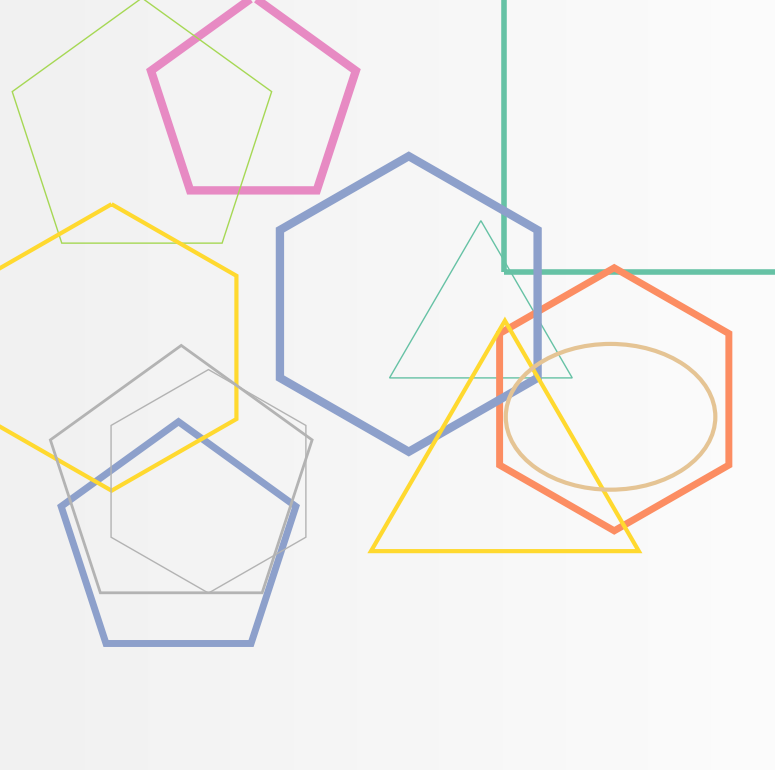[{"shape": "square", "thickness": 2, "radius": 0.98, "center": [0.846, 0.843]}, {"shape": "triangle", "thickness": 0.5, "radius": 0.68, "center": [0.62, 0.577]}, {"shape": "hexagon", "thickness": 2.5, "radius": 0.85, "center": [0.793, 0.481]}, {"shape": "hexagon", "thickness": 3, "radius": 0.96, "center": [0.527, 0.605]}, {"shape": "pentagon", "thickness": 2.5, "radius": 0.8, "center": [0.23, 0.293]}, {"shape": "pentagon", "thickness": 3, "radius": 0.69, "center": [0.327, 0.865]}, {"shape": "pentagon", "thickness": 0.5, "radius": 0.88, "center": [0.183, 0.827]}, {"shape": "hexagon", "thickness": 1.5, "radius": 0.93, "center": [0.144, 0.549]}, {"shape": "triangle", "thickness": 1.5, "radius": 1.0, "center": [0.651, 0.384]}, {"shape": "oval", "thickness": 1.5, "radius": 0.68, "center": [0.788, 0.459]}, {"shape": "pentagon", "thickness": 1, "radius": 0.89, "center": [0.234, 0.374]}, {"shape": "hexagon", "thickness": 0.5, "radius": 0.73, "center": [0.269, 0.375]}]